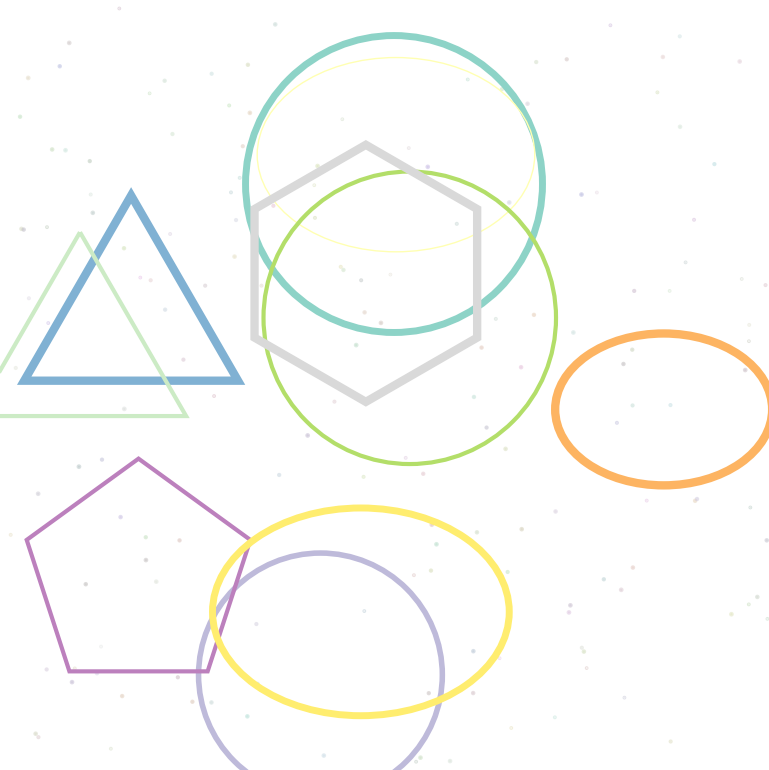[{"shape": "circle", "thickness": 2.5, "radius": 0.96, "center": [0.512, 0.761]}, {"shape": "oval", "thickness": 0.5, "radius": 0.9, "center": [0.514, 0.799]}, {"shape": "circle", "thickness": 2, "radius": 0.79, "center": [0.416, 0.123]}, {"shape": "triangle", "thickness": 3, "radius": 0.8, "center": [0.17, 0.586]}, {"shape": "oval", "thickness": 3, "radius": 0.7, "center": [0.862, 0.468]}, {"shape": "circle", "thickness": 1.5, "radius": 0.95, "center": [0.532, 0.587]}, {"shape": "hexagon", "thickness": 3, "radius": 0.83, "center": [0.475, 0.645]}, {"shape": "pentagon", "thickness": 1.5, "radius": 0.76, "center": [0.18, 0.252]}, {"shape": "triangle", "thickness": 1.5, "radius": 0.8, "center": [0.104, 0.539]}, {"shape": "oval", "thickness": 2.5, "radius": 0.96, "center": [0.469, 0.205]}]